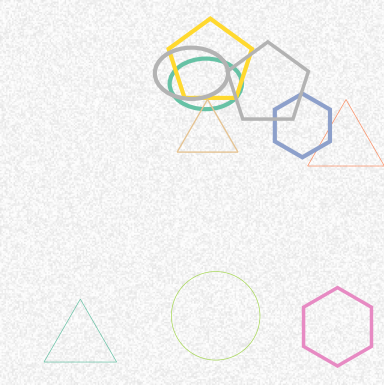[{"shape": "oval", "thickness": 3, "radius": 0.47, "center": [0.534, 0.782]}, {"shape": "triangle", "thickness": 0.5, "radius": 0.54, "center": [0.209, 0.114]}, {"shape": "triangle", "thickness": 0.5, "radius": 0.58, "center": [0.899, 0.626]}, {"shape": "hexagon", "thickness": 3, "radius": 0.41, "center": [0.785, 0.674]}, {"shape": "hexagon", "thickness": 2.5, "radius": 0.51, "center": [0.877, 0.151]}, {"shape": "circle", "thickness": 0.5, "radius": 0.57, "center": [0.56, 0.18]}, {"shape": "pentagon", "thickness": 3, "radius": 0.57, "center": [0.546, 0.838]}, {"shape": "triangle", "thickness": 1, "radius": 0.46, "center": [0.539, 0.651]}, {"shape": "oval", "thickness": 3, "radius": 0.48, "center": [0.497, 0.81]}, {"shape": "pentagon", "thickness": 2.5, "radius": 0.55, "center": [0.696, 0.78]}]